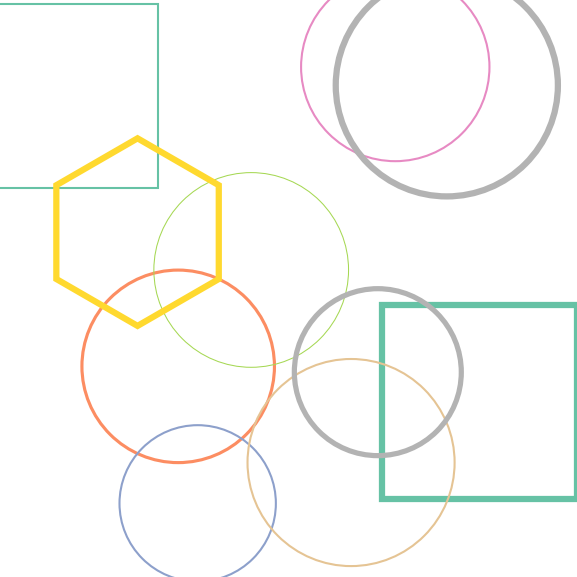[{"shape": "square", "thickness": 1, "radius": 0.8, "center": [0.115, 0.833]}, {"shape": "square", "thickness": 3, "radius": 0.84, "center": [0.83, 0.303]}, {"shape": "circle", "thickness": 1.5, "radius": 0.83, "center": [0.309, 0.365]}, {"shape": "circle", "thickness": 1, "radius": 0.68, "center": [0.342, 0.128]}, {"shape": "circle", "thickness": 1, "radius": 0.82, "center": [0.684, 0.883]}, {"shape": "circle", "thickness": 0.5, "radius": 0.84, "center": [0.435, 0.532]}, {"shape": "hexagon", "thickness": 3, "radius": 0.81, "center": [0.238, 0.597]}, {"shape": "circle", "thickness": 1, "radius": 0.9, "center": [0.608, 0.198]}, {"shape": "circle", "thickness": 3, "radius": 0.96, "center": [0.774, 0.851]}, {"shape": "circle", "thickness": 2.5, "radius": 0.72, "center": [0.654, 0.355]}]